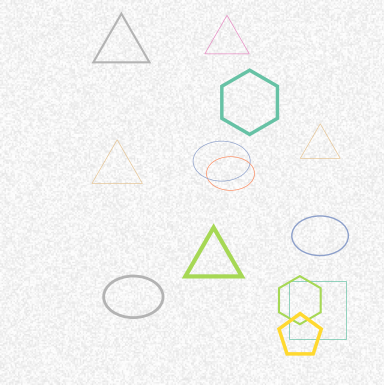[{"shape": "square", "thickness": 0.5, "radius": 0.37, "center": [0.825, 0.194]}, {"shape": "hexagon", "thickness": 2.5, "radius": 0.42, "center": [0.648, 0.734]}, {"shape": "oval", "thickness": 0.5, "radius": 0.31, "center": [0.599, 0.549]}, {"shape": "oval", "thickness": 0.5, "radius": 0.37, "center": [0.576, 0.581]}, {"shape": "oval", "thickness": 1, "radius": 0.37, "center": [0.831, 0.388]}, {"shape": "triangle", "thickness": 0.5, "radius": 0.33, "center": [0.59, 0.894]}, {"shape": "hexagon", "thickness": 1.5, "radius": 0.31, "center": [0.779, 0.22]}, {"shape": "triangle", "thickness": 3, "radius": 0.42, "center": [0.555, 0.324]}, {"shape": "pentagon", "thickness": 2.5, "radius": 0.29, "center": [0.78, 0.128]}, {"shape": "triangle", "thickness": 0.5, "radius": 0.3, "center": [0.832, 0.619]}, {"shape": "triangle", "thickness": 0.5, "radius": 0.38, "center": [0.304, 0.561]}, {"shape": "triangle", "thickness": 1.5, "radius": 0.42, "center": [0.315, 0.88]}, {"shape": "oval", "thickness": 2, "radius": 0.39, "center": [0.346, 0.229]}]